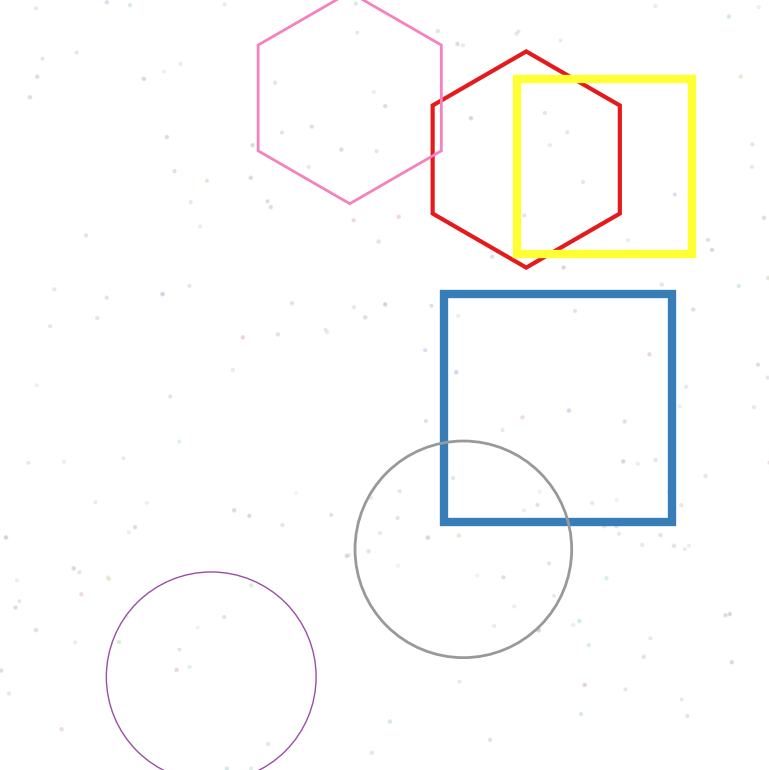[{"shape": "hexagon", "thickness": 1.5, "radius": 0.7, "center": [0.683, 0.793]}, {"shape": "square", "thickness": 3, "radius": 0.74, "center": [0.725, 0.47]}, {"shape": "circle", "thickness": 0.5, "radius": 0.68, "center": [0.274, 0.121]}, {"shape": "square", "thickness": 3, "radius": 0.57, "center": [0.786, 0.783]}, {"shape": "hexagon", "thickness": 1, "radius": 0.69, "center": [0.454, 0.873]}, {"shape": "circle", "thickness": 1, "radius": 0.7, "center": [0.602, 0.287]}]